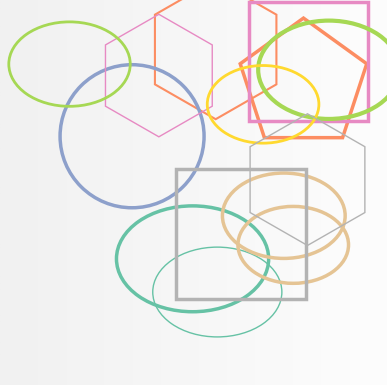[{"shape": "oval", "thickness": 2.5, "radius": 0.98, "center": [0.497, 0.328]}, {"shape": "oval", "thickness": 1, "radius": 0.83, "center": [0.561, 0.242]}, {"shape": "pentagon", "thickness": 2.5, "radius": 0.86, "center": [0.783, 0.781]}, {"shape": "hexagon", "thickness": 1.5, "radius": 0.91, "center": [0.557, 0.871]}, {"shape": "circle", "thickness": 2.5, "radius": 0.93, "center": [0.341, 0.646]}, {"shape": "hexagon", "thickness": 1, "radius": 0.8, "center": [0.41, 0.804]}, {"shape": "square", "thickness": 2.5, "radius": 0.77, "center": [0.796, 0.84]}, {"shape": "oval", "thickness": 2, "radius": 0.78, "center": [0.179, 0.834]}, {"shape": "oval", "thickness": 3, "radius": 0.91, "center": [0.849, 0.819]}, {"shape": "oval", "thickness": 2, "radius": 0.72, "center": [0.679, 0.729]}, {"shape": "oval", "thickness": 2.5, "radius": 0.79, "center": [0.732, 0.44]}, {"shape": "oval", "thickness": 2.5, "radius": 0.71, "center": [0.757, 0.364]}, {"shape": "square", "thickness": 2.5, "radius": 0.84, "center": [0.622, 0.392]}, {"shape": "hexagon", "thickness": 1, "radius": 0.86, "center": [0.794, 0.533]}]